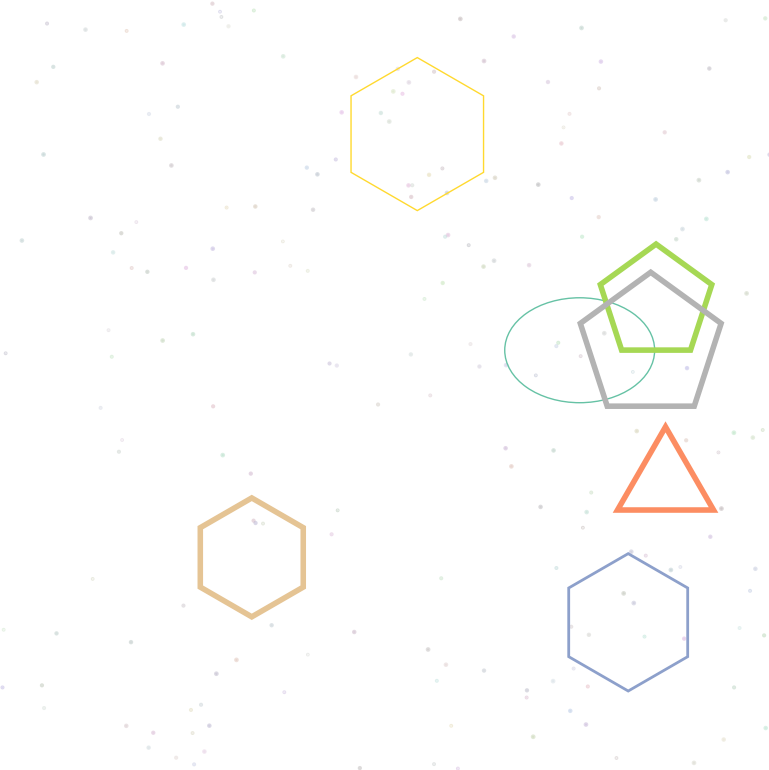[{"shape": "oval", "thickness": 0.5, "radius": 0.49, "center": [0.753, 0.545]}, {"shape": "triangle", "thickness": 2, "radius": 0.36, "center": [0.864, 0.374]}, {"shape": "hexagon", "thickness": 1, "radius": 0.45, "center": [0.816, 0.192]}, {"shape": "pentagon", "thickness": 2, "radius": 0.38, "center": [0.852, 0.607]}, {"shape": "hexagon", "thickness": 0.5, "radius": 0.5, "center": [0.542, 0.826]}, {"shape": "hexagon", "thickness": 2, "radius": 0.39, "center": [0.327, 0.276]}, {"shape": "pentagon", "thickness": 2, "radius": 0.48, "center": [0.845, 0.55]}]